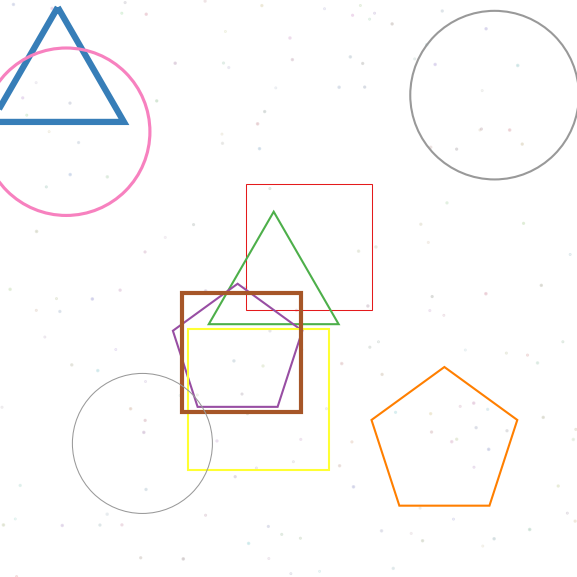[{"shape": "square", "thickness": 0.5, "radius": 0.54, "center": [0.535, 0.571]}, {"shape": "triangle", "thickness": 3, "radius": 0.66, "center": [0.1, 0.854]}, {"shape": "triangle", "thickness": 1, "radius": 0.65, "center": [0.474, 0.503]}, {"shape": "pentagon", "thickness": 1, "radius": 0.59, "center": [0.411, 0.39]}, {"shape": "pentagon", "thickness": 1, "radius": 0.66, "center": [0.77, 0.231]}, {"shape": "square", "thickness": 1, "radius": 0.61, "center": [0.448, 0.308]}, {"shape": "square", "thickness": 2, "radius": 0.51, "center": [0.418, 0.388]}, {"shape": "circle", "thickness": 1.5, "radius": 0.72, "center": [0.115, 0.771]}, {"shape": "circle", "thickness": 1, "radius": 0.73, "center": [0.856, 0.834]}, {"shape": "circle", "thickness": 0.5, "radius": 0.61, "center": [0.247, 0.231]}]